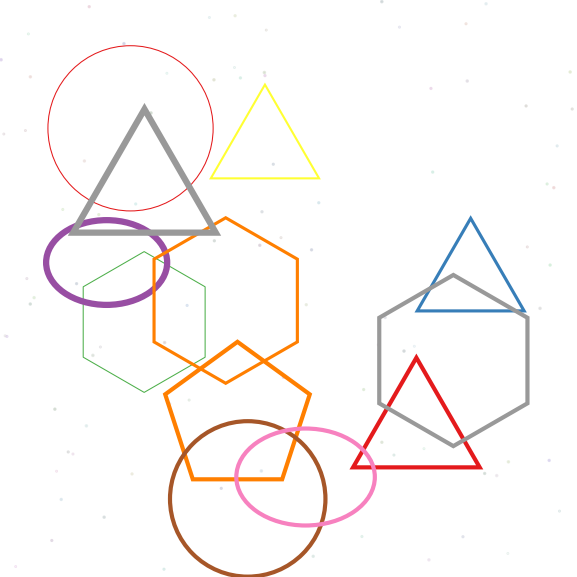[{"shape": "circle", "thickness": 0.5, "radius": 0.72, "center": [0.226, 0.777]}, {"shape": "triangle", "thickness": 2, "radius": 0.63, "center": [0.721, 0.253]}, {"shape": "triangle", "thickness": 1.5, "radius": 0.53, "center": [0.815, 0.514]}, {"shape": "hexagon", "thickness": 0.5, "radius": 0.61, "center": [0.25, 0.442]}, {"shape": "oval", "thickness": 3, "radius": 0.52, "center": [0.185, 0.545]}, {"shape": "pentagon", "thickness": 2, "radius": 0.66, "center": [0.411, 0.276]}, {"shape": "hexagon", "thickness": 1.5, "radius": 0.72, "center": [0.391, 0.479]}, {"shape": "triangle", "thickness": 1, "radius": 0.54, "center": [0.459, 0.744]}, {"shape": "circle", "thickness": 2, "radius": 0.67, "center": [0.429, 0.135]}, {"shape": "oval", "thickness": 2, "radius": 0.6, "center": [0.529, 0.173]}, {"shape": "hexagon", "thickness": 2, "radius": 0.74, "center": [0.785, 0.375]}, {"shape": "triangle", "thickness": 3, "radius": 0.71, "center": [0.25, 0.668]}]